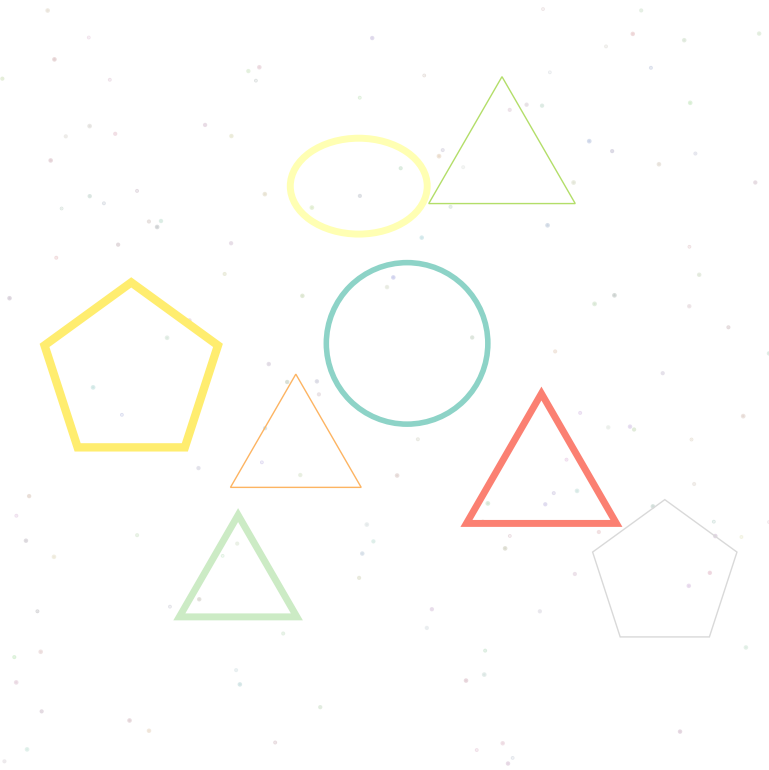[{"shape": "circle", "thickness": 2, "radius": 0.52, "center": [0.529, 0.554]}, {"shape": "oval", "thickness": 2.5, "radius": 0.44, "center": [0.466, 0.758]}, {"shape": "triangle", "thickness": 2.5, "radius": 0.56, "center": [0.703, 0.376]}, {"shape": "triangle", "thickness": 0.5, "radius": 0.49, "center": [0.384, 0.416]}, {"shape": "triangle", "thickness": 0.5, "radius": 0.55, "center": [0.652, 0.791]}, {"shape": "pentagon", "thickness": 0.5, "radius": 0.49, "center": [0.863, 0.253]}, {"shape": "triangle", "thickness": 2.5, "radius": 0.44, "center": [0.309, 0.243]}, {"shape": "pentagon", "thickness": 3, "radius": 0.59, "center": [0.17, 0.515]}]